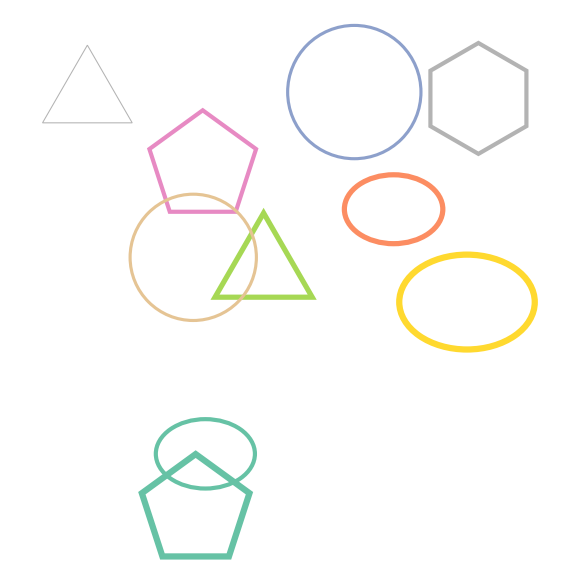[{"shape": "oval", "thickness": 2, "radius": 0.43, "center": [0.356, 0.213]}, {"shape": "pentagon", "thickness": 3, "radius": 0.49, "center": [0.339, 0.115]}, {"shape": "oval", "thickness": 2.5, "radius": 0.43, "center": [0.682, 0.637]}, {"shape": "circle", "thickness": 1.5, "radius": 0.58, "center": [0.614, 0.84]}, {"shape": "pentagon", "thickness": 2, "radius": 0.49, "center": [0.351, 0.711]}, {"shape": "triangle", "thickness": 2.5, "radius": 0.49, "center": [0.456, 0.533]}, {"shape": "oval", "thickness": 3, "radius": 0.59, "center": [0.809, 0.476]}, {"shape": "circle", "thickness": 1.5, "radius": 0.55, "center": [0.335, 0.554]}, {"shape": "hexagon", "thickness": 2, "radius": 0.48, "center": [0.828, 0.829]}, {"shape": "triangle", "thickness": 0.5, "radius": 0.45, "center": [0.151, 0.831]}]